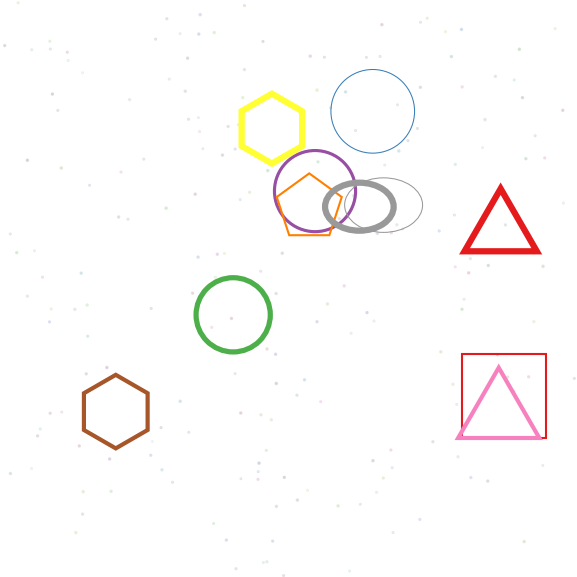[{"shape": "square", "thickness": 1, "radius": 0.36, "center": [0.872, 0.314]}, {"shape": "triangle", "thickness": 3, "radius": 0.36, "center": [0.867, 0.6]}, {"shape": "circle", "thickness": 0.5, "radius": 0.36, "center": [0.645, 0.806]}, {"shape": "circle", "thickness": 2.5, "radius": 0.32, "center": [0.404, 0.454]}, {"shape": "circle", "thickness": 1.5, "radius": 0.35, "center": [0.545, 0.668]}, {"shape": "pentagon", "thickness": 1, "radius": 0.3, "center": [0.536, 0.64]}, {"shape": "hexagon", "thickness": 3, "radius": 0.3, "center": [0.471, 0.776]}, {"shape": "hexagon", "thickness": 2, "radius": 0.32, "center": [0.2, 0.286]}, {"shape": "triangle", "thickness": 2, "radius": 0.41, "center": [0.864, 0.281]}, {"shape": "oval", "thickness": 0.5, "radius": 0.34, "center": [0.664, 0.644]}, {"shape": "oval", "thickness": 3, "radius": 0.3, "center": [0.622, 0.641]}]